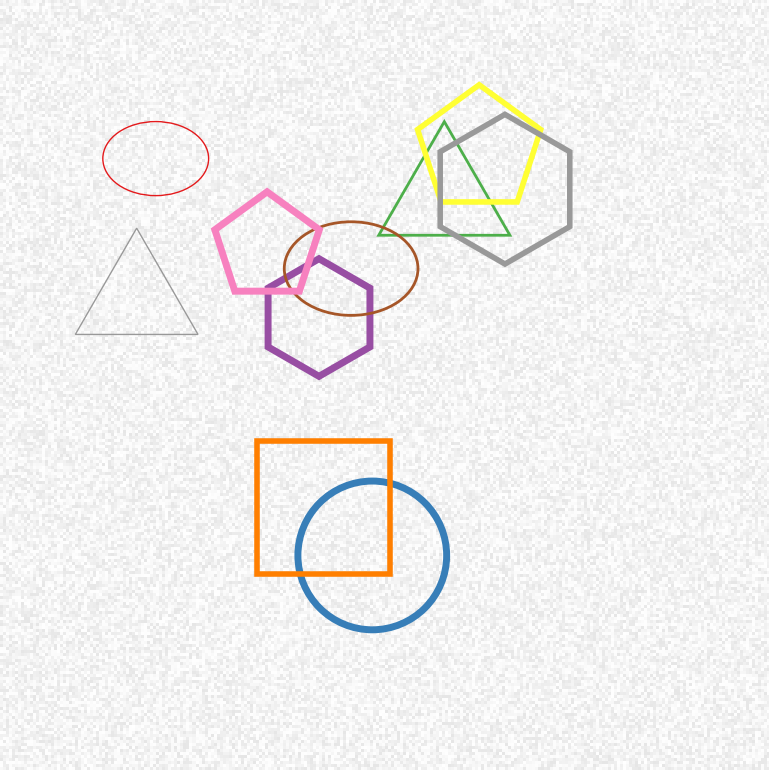[{"shape": "oval", "thickness": 0.5, "radius": 0.34, "center": [0.202, 0.794]}, {"shape": "circle", "thickness": 2.5, "radius": 0.48, "center": [0.483, 0.279]}, {"shape": "triangle", "thickness": 1, "radius": 0.49, "center": [0.577, 0.744]}, {"shape": "hexagon", "thickness": 2.5, "radius": 0.38, "center": [0.414, 0.588]}, {"shape": "square", "thickness": 2, "radius": 0.43, "center": [0.42, 0.341]}, {"shape": "pentagon", "thickness": 2, "radius": 0.42, "center": [0.622, 0.806]}, {"shape": "oval", "thickness": 1, "radius": 0.43, "center": [0.456, 0.651]}, {"shape": "pentagon", "thickness": 2.5, "radius": 0.36, "center": [0.347, 0.68]}, {"shape": "hexagon", "thickness": 2, "radius": 0.49, "center": [0.656, 0.754]}, {"shape": "triangle", "thickness": 0.5, "radius": 0.46, "center": [0.177, 0.612]}]